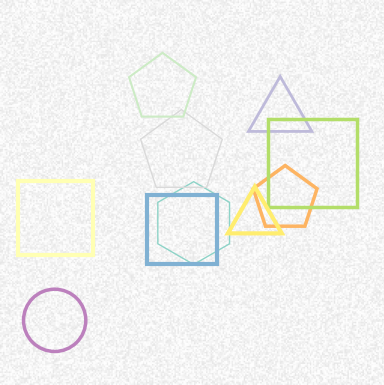[{"shape": "hexagon", "thickness": 1, "radius": 0.54, "center": [0.503, 0.421]}, {"shape": "square", "thickness": 3, "radius": 0.48, "center": [0.145, 0.433]}, {"shape": "triangle", "thickness": 2, "radius": 0.48, "center": [0.728, 0.706]}, {"shape": "square", "thickness": 3, "radius": 0.45, "center": [0.472, 0.404]}, {"shape": "pentagon", "thickness": 2.5, "radius": 0.44, "center": [0.741, 0.483]}, {"shape": "square", "thickness": 2.5, "radius": 0.58, "center": [0.811, 0.577]}, {"shape": "pentagon", "thickness": 1, "radius": 0.56, "center": [0.471, 0.604]}, {"shape": "circle", "thickness": 2.5, "radius": 0.4, "center": [0.142, 0.168]}, {"shape": "pentagon", "thickness": 1.5, "radius": 0.46, "center": [0.422, 0.771]}, {"shape": "triangle", "thickness": 3, "radius": 0.4, "center": [0.662, 0.434]}]